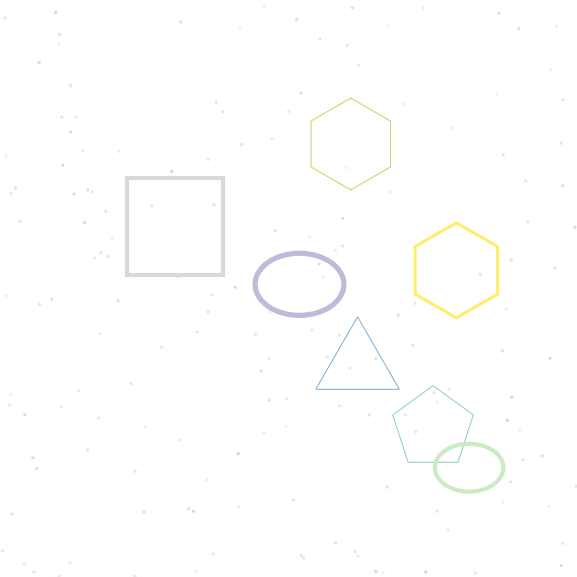[{"shape": "pentagon", "thickness": 0.5, "radius": 0.37, "center": [0.75, 0.258]}, {"shape": "oval", "thickness": 2.5, "radius": 0.38, "center": [0.519, 0.507]}, {"shape": "triangle", "thickness": 0.5, "radius": 0.42, "center": [0.619, 0.367]}, {"shape": "hexagon", "thickness": 0.5, "radius": 0.4, "center": [0.607, 0.75]}, {"shape": "square", "thickness": 2, "radius": 0.42, "center": [0.303, 0.607]}, {"shape": "oval", "thickness": 2, "radius": 0.3, "center": [0.812, 0.189]}, {"shape": "hexagon", "thickness": 1.5, "radius": 0.41, "center": [0.79, 0.531]}]